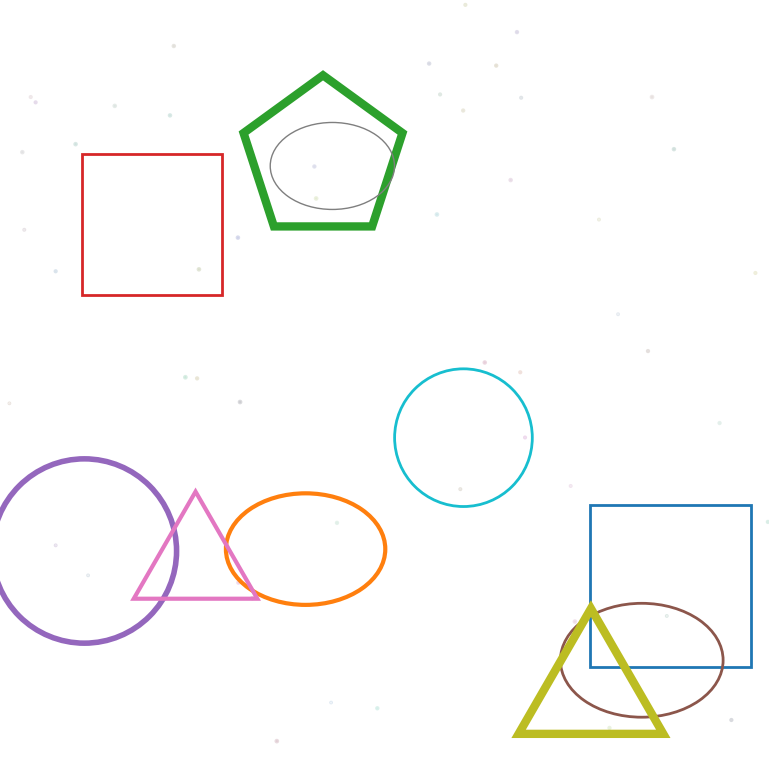[{"shape": "square", "thickness": 1, "radius": 0.52, "center": [0.871, 0.239]}, {"shape": "oval", "thickness": 1.5, "radius": 0.52, "center": [0.397, 0.287]}, {"shape": "pentagon", "thickness": 3, "radius": 0.54, "center": [0.42, 0.794]}, {"shape": "square", "thickness": 1, "radius": 0.46, "center": [0.197, 0.708]}, {"shape": "circle", "thickness": 2, "radius": 0.6, "center": [0.11, 0.284]}, {"shape": "oval", "thickness": 1, "radius": 0.53, "center": [0.833, 0.143]}, {"shape": "triangle", "thickness": 1.5, "radius": 0.46, "center": [0.254, 0.269]}, {"shape": "oval", "thickness": 0.5, "radius": 0.4, "center": [0.432, 0.784]}, {"shape": "triangle", "thickness": 3, "radius": 0.54, "center": [0.767, 0.101]}, {"shape": "circle", "thickness": 1, "radius": 0.45, "center": [0.602, 0.432]}]